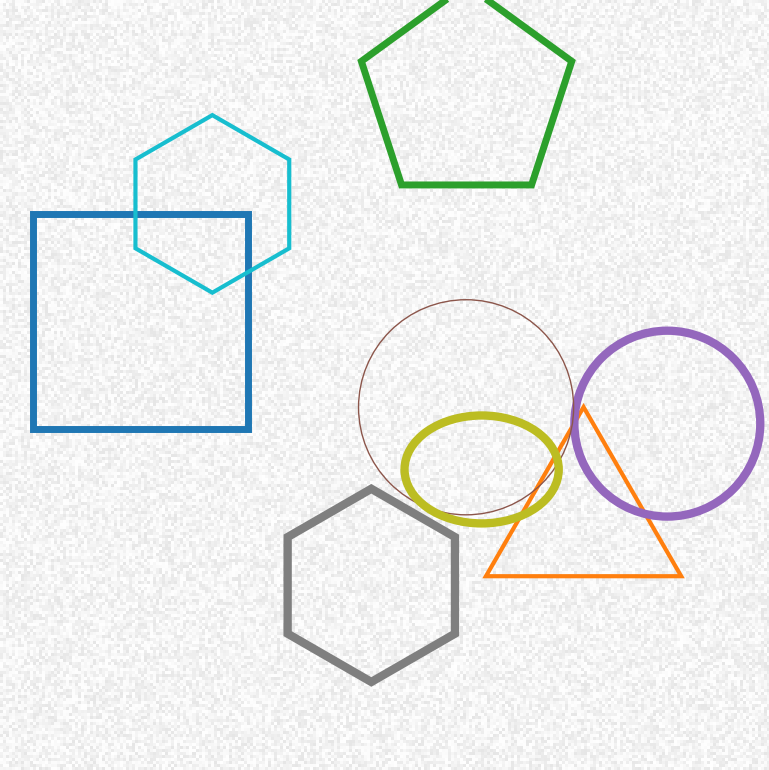[{"shape": "square", "thickness": 2.5, "radius": 0.7, "center": [0.182, 0.583]}, {"shape": "triangle", "thickness": 1.5, "radius": 0.73, "center": [0.758, 0.325]}, {"shape": "pentagon", "thickness": 2.5, "radius": 0.72, "center": [0.606, 0.876]}, {"shape": "circle", "thickness": 3, "radius": 0.6, "center": [0.867, 0.45]}, {"shape": "circle", "thickness": 0.5, "radius": 0.7, "center": [0.605, 0.471]}, {"shape": "hexagon", "thickness": 3, "radius": 0.63, "center": [0.482, 0.24]}, {"shape": "oval", "thickness": 3, "radius": 0.5, "center": [0.626, 0.39]}, {"shape": "hexagon", "thickness": 1.5, "radius": 0.58, "center": [0.276, 0.735]}]